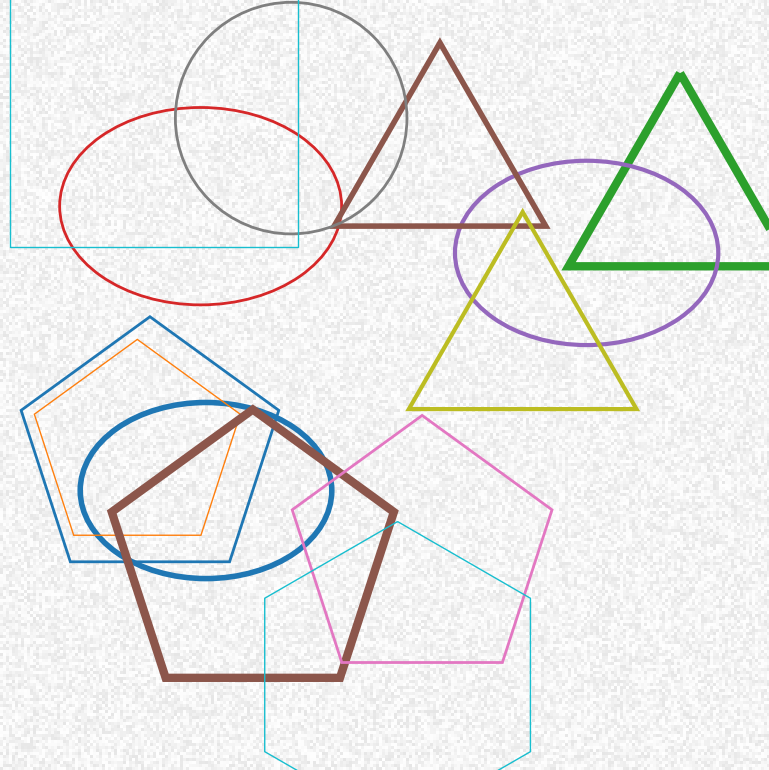[{"shape": "oval", "thickness": 2, "radius": 0.82, "center": [0.268, 0.363]}, {"shape": "pentagon", "thickness": 1, "radius": 0.88, "center": [0.195, 0.413]}, {"shape": "pentagon", "thickness": 0.5, "radius": 0.7, "center": [0.178, 0.419]}, {"shape": "triangle", "thickness": 3, "radius": 0.84, "center": [0.883, 0.738]}, {"shape": "oval", "thickness": 1, "radius": 0.92, "center": [0.261, 0.732]}, {"shape": "oval", "thickness": 1.5, "radius": 0.85, "center": [0.762, 0.672]}, {"shape": "pentagon", "thickness": 3, "radius": 0.96, "center": [0.328, 0.276]}, {"shape": "triangle", "thickness": 2, "radius": 0.79, "center": [0.571, 0.786]}, {"shape": "pentagon", "thickness": 1, "radius": 0.89, "center": [0.548, 0.283]}, {"shape": "circle", "thickness": 1, "radius": 0.75, "center": [0.378, 0.847]}, {"shape": "triangle", "thickness": 1.5, "radius": 0.85, "center": [0.679, 0.554]}, {"shape": "square", "thickness": 0.5, "radius": 0.94, "center": [0.2, 0.866]}, {"shape": "hexagon", "thickness": 0.5, "radius": 1.0, "center": [0.516, 0.123]}]